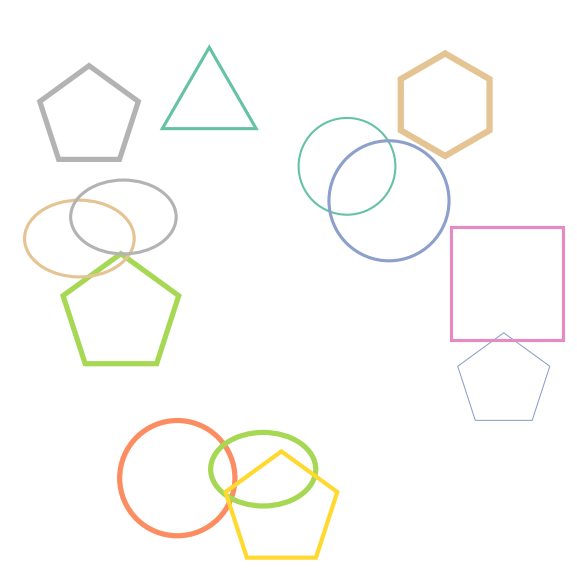[{"shape": "circle", "thickness": 1, "radius": 0.42, "center": [0.601, 0.711]}, {"shape": "triangle", "thickness": 1.5, "radius": 0.47, "center": [0.362, 0.823]}, {"shape": "circle", "thickness": 2.5, "radius": 0.5, "center": [0.307, 0.171]}, {"shape": "circle", "thickness": 1.5, "radius": 0.52, "center": [0.674, 0.651]}, {"shape": "pentagon", "thickness": 0.5, "radius": 0.42, "center": [0.872, 0.339]}, {"shape": "square", "thickness": 1.5, "radius": 0.49, "center": [0.878, 0.508]}, {"shape": "pentagon", "thickness": 2.5, "radius": 0.53, "center": [0.209, 0.455]}, {"shape": "oval", "thickness": 2.5, "radius": 0.46, "center": [0.456, 0.187]}, {"shape": "pentagon", "thickness": 2, "radius": 0.51, "center": [0.487, 0.116]}, {"shape": "hexagon", "thickness": 3, "radius": 0.44, "center": [0.771, 0.818]}, {"shape": "oval", "thickness": 1.5, "radius": 0.47, "center": [0.137, 0.586]}, {"shape": "oval", "thickness": 1.5, "radius": 0.46, "center": [0.214, 0.623]}, {"shape": "pentagon", "thickness": 2.5, "radius": 0.45, "center": [0.154, 0.796]}]